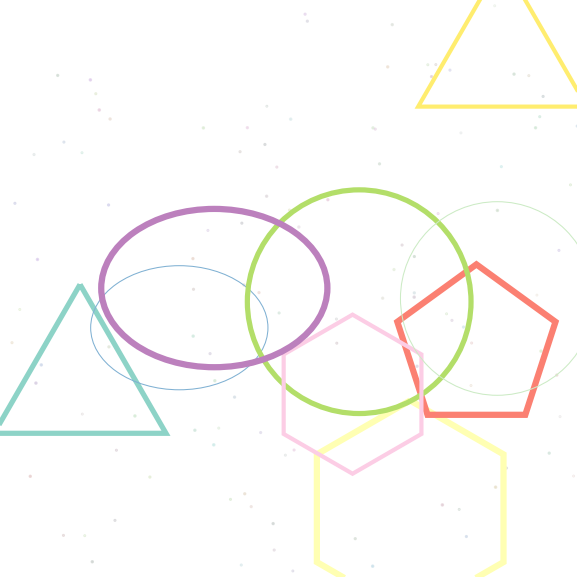[{"shape": "triangle", "thickness": 2.5, "radius": 0.86, "center": [0.139, 0.335]}, {"shape": "hexagon", "thickness": 3, "radius": 0.93, "center": [0.71, 0.119]}, {"shape": "pentagon", "thickness": 3, "radius": 0.72, "center": [0.825, 0.397]}, {"shape": "oval", "thickness": 0.5, "radius": 0.77, "center": [0.31, 0.432]}, {"shape": "circle", "thickness": 2.5, "radius": 0.97, "center": [0.622, 0.477]}, {"shape": "hexagon", "thickness": 2, "radius": 0.69, "center": [0.61, 0.317]}, {"shape": "oval", "thickness": 3, "radius": 0.98, "center": [0.371, 0.5]}, {"shape": "circle", "thickness": 0.5, "radius": 0.84, "center": [0.861, 0.482]}, {"shape": "triangle", "thickness": 2, "radius": 0.84, "center": [0.87, 0.899]}]